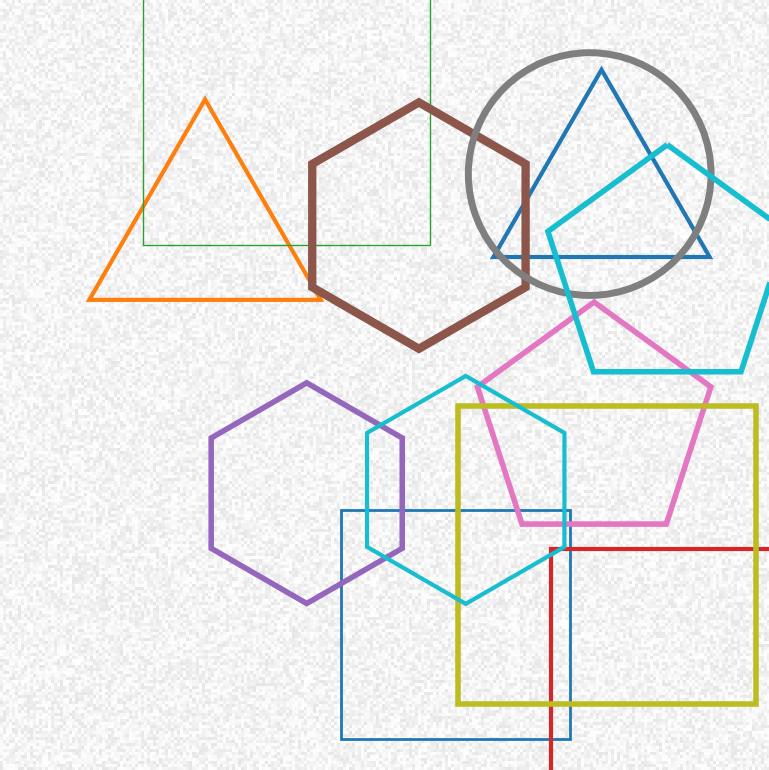[{"shape": "triangle", "thickness": 1.5, "radius": 0.81, "center": [0.781, 0.747]}, {"shape": "square", "thickness": 1, "radius": 0.74, "center": [0.591, 0.189]}, {"shape": "triangle", "thickness": 1.5, "radius": 0.87, "center": [0.266, 0.697]}, {"shape": "square", "thickness": 0.5, "radius": 0.93, "center": [0.372, 0.868]}, {"shape": "square", "thickness": 1.5, "radius": 0.87, "center": [0.89, 0.113]}, {"shape": "hexagon", "thickness": 2, "radius": 0.72, "center": [0.398, 0.36]}, {"shape": "hexagon", "thickness": 3, "radius": 0.8, "center": [0.544, 0.707]}, {"shape": "pentagon", "thickness": 2, "radius": 0.8, "center": [0.772, 0.448]}, {"shape": "circle", "thickness": 2.5, "radius": 0.79, "center": [0.766, 0.774]}, {"shape": "square", "thickness": 2, "radius": 0.97, "center": [0.788, 0.279]}, {"shape": "hexagon", "thickness": 1.5, "radius": 0.74, "center": [0.605, 0.364]}, {"shape": "pentagon", "thickness": 2, "radius": 0.81, "center": [0.867, 0.649]}]